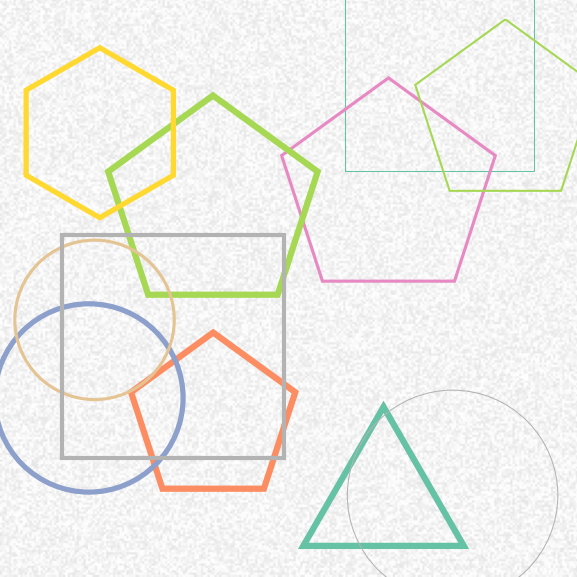[{"shape": "triangle", "thickness": 3, "radius": 0.8, "center": [0.664, 0.134]}, {"shape": "square", "thickness": 0.5, "radius": 0.82, "center": [0.761, 0.867]}, {"shape": "pentagon", "thickness": 3, "radius": 0.75, "center": [0.369, 0.274]}, {"shape": "circle", "thickness": 2.5, "radius": 0.82, "center": [0.154, 0.31]}, {"shape": "pentagon", "thickness": 1.5, "radius": 0.97, "center": [0.673, 0.67]}, {"shape": "pentagon", "thickness": 1, "radius": 0.82, "center": [0.875, 0.801]}, {"shape": "pentagon", "thickness": 3, "radius": 0.95, "center": [0.369, 0.643]}, {"shape": "hexagon", "thickness": 2.5, "radius": 0.74, "center": [0.173, 0.769]}, {"shape": "circle", "thickness": 1.5, "radius": 0.69, "center": [0.164, 0.445]}, {"shape": "circle", "thickness": 0.5, "radius": 0.91, "center": [0.784, 0.141]}, {"shape": "square", "thickness": 2, "radius": 0.96, "center": [0.3, 0.399]}]